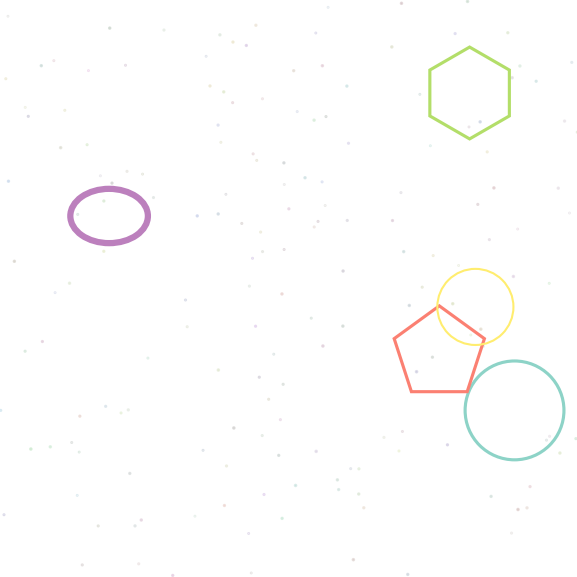[{"shape": "circle", "thickness": 1.5, "radius": 0.43, "center": [0.891, 0.288]}, {"shape": "pentagon", "thickness": 1.5, "radius": 0.41, "center": [0.761, 0.387]}, {"shape": "hexagon", "thickness": 1.5, "radius": 0.4, "center": [0.813, 0.838]}, {"shape": "oval", "thickness": 3, "radius": 0.34, "center": [0.189, 0.625]}, {"shape": "circle", "thickness": 1, "radius": 0.33, "center": [0.823, 0.468]}]